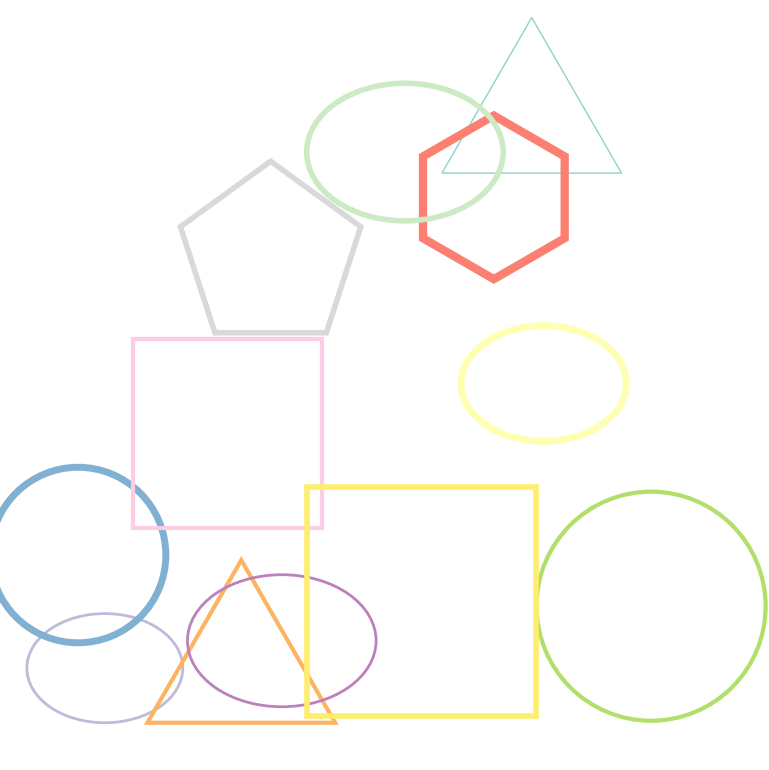[{"shape": "triangle", "thickness": 0.5, "radius": 0.67, "center": [0.691, 0.843]}, {"shape": "oval", "thickness": 2.5, "radius": 0.54, "center": [0.706, 0.502]}, {"shape": "oval", "thickness": 1, "radius": 0.51, "center": [0.136, 0.132]}, {"shape": "hexagon", "thickness": 3, "radius": 0.53, "center": [0.641, 0.744]}, {"shape": "circle", "thickness": 2.5, "radius": 0.57, "center": [0.101, 0.279]}, {"shape": "triangle", "thickness": 1.5, "radius": 0.7, "center": [0.313, 0.132]}, {"shape": "circle", "thickness": 1.5, "radius": 0.74, "center": [0.846, 0.213]}, {"shape": "square", "thickness": 1.5, "radius": 0.61, "center": [0.296, 0.437]}, {"shape": "pentagon", "thickness": 2, "radius": 0.62, "center": [0.351, 0.667]}, {"shape": "oval", "thickness": 1, "radius": 0.61, "center": [0.366, 0.168]}, {"shape": "oval", "thickness": 2, "radius": 0.64, "center": [0.526, 0.803]}, {"shape": "square", "thickness": 2, "radius": 0.74, "center": [0.547, 0.218]}]